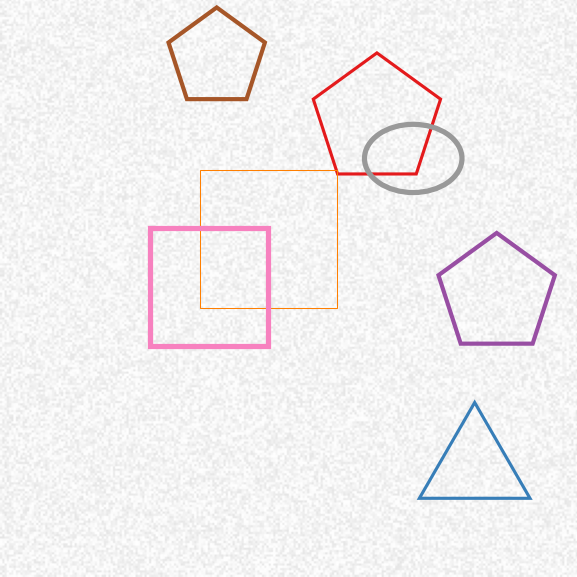[{"shape": "pentagon", "thickness": 1.5, "radius": 0.58, "center": [0.653, 0.792]}, {"shape": "triangle", "thickness": 1.5, "radius": 0.55, "center": [0.822, 0.192]}, {"shape": "pentagon", "thickness": 2, "radius": 0.53, "center": [0.86, 0.49]}, {"shape": "square", "thickness": 0.5, "radius": 0.6, "center": [0.465, 0.585]}, {"shape": "pentagon", "thickness": 2, "radius": 0.44, "center": [0.375, 0.898]}, {"shape": "square", "thickness": 2.5, "radius": 0.51, "center": [0.362, 0.503]}, {"shape": "oval", "thickness": 2.5, "radius": 0.42, "center": [0.716, 0.725]}]